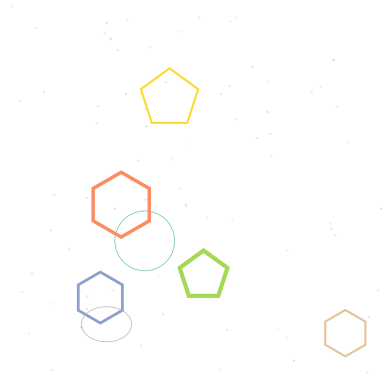[{"shape": "circle", "thickness": 0.5, "radius": 0.39, "center": [0.376, 0.374]}, {"shape": "hexagon", "thickness": 2.5, "radius": 0.42, "center": [0.315, 0.468]}, {"shape": "hexagon", "thickness": 2, "radius": 0.33, "center": [0.261, 0.227]}, {"shape": "pentagon", "thickness": 3, "radius": 0.33, "center": [0.529, 0.284]}, {"shape": "pentagon", "thickness": 1.5, "radius": 0.39, "center": [0.44, 0.744]}, {"shape": "hexagon", "thickness": 1.5, "radius": 0.3, "center": [0.897, 0.135]}, {"shape": "oval", "thickness": 0.5, "radius": 0.33, "center": [0.277, 0.158]}]